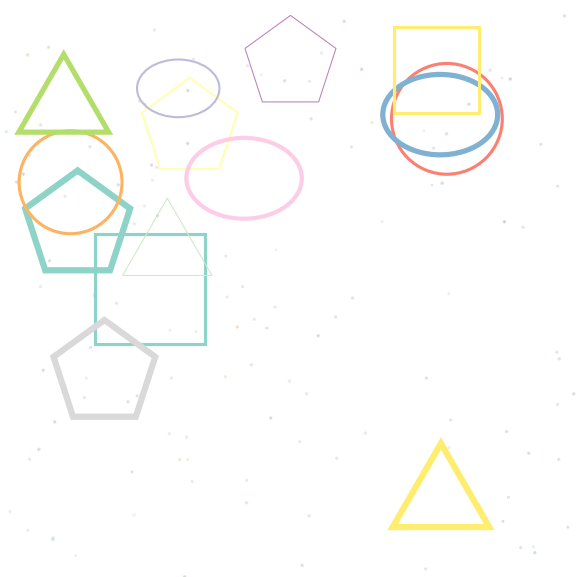[{"shape": "pentagon", "thickness": 3, "radius": 0.48, "center": [0.134, 0.608]}, {"shape": "square", "thickness": 1.5, "radius": 0.48, "center": [0.259, 0.498]}, {"shape": "pentagon", "thickness": 1, "radius": 0.44, "center": [0.329, 0.777]}, {"shape": "oval", "thickness": 1, "radius": 0.36, "center": [0.309, 0.846]}, {"shape": "circle", "thickness": 1.5, "radius": 0.48, "center": [0.774, 0.793]}, {"shape": "oval", "thickness": 2.5, "radius": 0.5, "center": [0.762, 0.801]}, {"shape": "circle", "thickness": 1.5, "radius": 0.45, "center": [0.122, 0.684]}, {"shape": "triangle", "thickness": 2.5, "radius": 0.45, "center": [0.11, 0.815]}, {"shape": "oval", "thickness": 2, "radius": 0.5, "center": [0.423, 0.69]}, {"shape": "pentagon", "thickness": 3, "radius": 0.46, "center": [0.181, 0.352]}, {"shape": "pentagon", "thickness": 0.5, "radius": 0.41, "center": [0.503, 0.89]}, {"shape": "triangle", "thickness": 0.5, "radius": 0.45, "center": [0.29, 0.567]}, {"shape": "triangle", "thickness": 3, "radius": 0.48, "center": [0.764, 0.135]}, {"shape": "square", "thickness": 1.5, "radius": 0.37, "center": [0.756, 0.878]}]